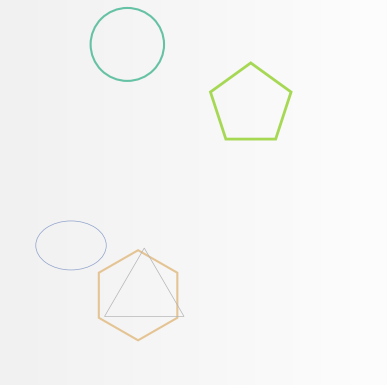[{"shape": "circle", "thickness": 1.5, "radius": 0.47, "center": [0.329, 0.885]}, {"shape": "oval", "thickness": 0.5, "radius": 0.45, "center": [0.183, 0.362]}, {"shape": "pentagon", "thickness": 2, "radius": 0.55, "center": [0.647, 0.727]}, {"shape": "hexagon", "thickness": 1.5, "radius": 0.58, "center": [0.356, 0.233]}, {"shape": "triangle", "thickness": 0.5, "radius": 0.59, "center": [0.372, 0.237]}]